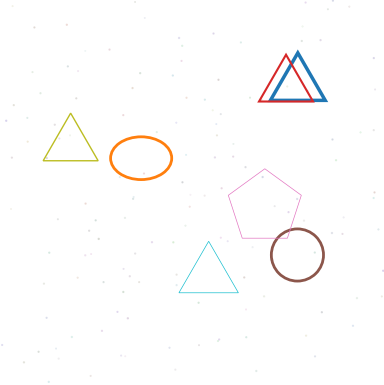[{"shape": "triangle", "thickness": 2.5, "radius": 0.41, "center": [0.774, 0.78]}, {"shape": "oval", "thickness": 2, "radius": 0.4, "center": [0.367, 0.589]}, {"shape": "triangle", "thickness": 1.5, "radius": 0.41, "center": [0.743, 0.777]}, {"shape": "circle", "thickness": 2, "radius": 0.34, "center": [0.773, 0.338]}, {"shape": "pentagon", "thickness": 0.5, "radius": 0.5, "center": [0.688, 0.462]}, {"shape": "triangle", "thickness": 1, "radius": 0.41, "center": [0.184, 0.624]}, {"shape": "triangle", "thickness": 0.5, "radius": 0.45, "center": [0.542, 0.284]}]